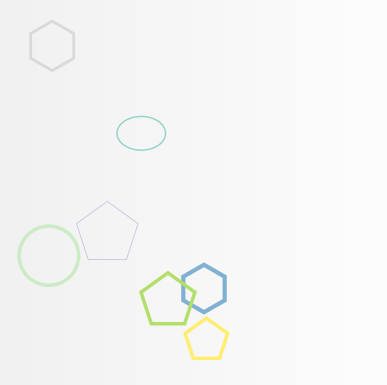[{"shape": "oval", "thickness": 1, "radius": 0.31, "center": [0.365, 0.654]}, {"shape": "pentagon", "thickness": 0.5, "radius": 0.42, "center": [0.277, 0.393]}, {"shape": "hexagon", "thickness": 3, "radius": 0.31, "center": [0.526, 0.251]}, {"shape": "pentagon", "thickness": 2.5, "radius": 0.37, "center": [0.433, 0.218]}, {"shape": "hexagon", "thickness": 2, "radius": 0.32, "center": [0.135, 0.881]}, {"shape": "circle", "thickness": 2.5, "radius": 0.38, "center": [0.126, 0.336]}, {"shape": "pentagon", "thickness": 2.5, "radius": 0.29, "center": [0.533, 0.116]}]